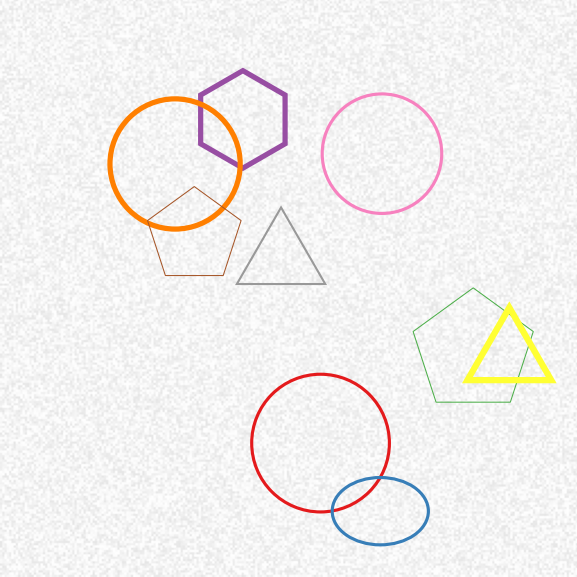[{"shape": "circle", "thickness": 1.5, "radius": 0.6, "center": [0.555, 0.232]}, {"shape": "oval", "thickness": 1.5, "radius": 0.42, "center": [0.659, 0.114]}, {"shape": "pentagon", "thickness": 0.5, "radius": 0.55, "center": [0.819, 0.391]}, {"shape": "hexagon", "thickness": 2.5, "radius": 0.42, "center": [0.421, 0.792]}, {"shape": "circle", "thickness": 2.5, "radius": 0.56, "center": [0.303, 0.715]}, {"shape": "triangle", "thickness": 3, "radius": 0.42, "center": [0.882, 0.383]}, {"shape": "pentagon", "thickness": 0.5, "radius": 0.43, "center": [0.336, 0.591]}, {"shape": "circle", "thickness": 1.5, "radius": 0.52, "center": [0.661, 0.733]}, {"shape": "triangle", "thickness": 1, "radius": 0.44, "center": [0.487, 0.552]}]